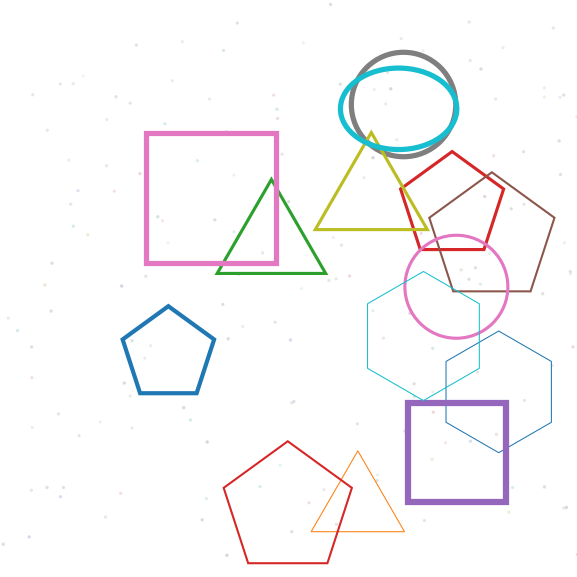[{"shape": "hexagon", "thickness": 0.5, "radius": 0.53, "center": [0.864, 0.321]}, {"shape": "pentagon", "thickness": 2, "radius": 0.42, "center": [0.292, 0.386]}, {"shape": "triangle", "thickness": 0.5, "radius": 0.47, "center": [0.62, 0.125]}, {"shape": "triangle", "thickness": 1.5, "radius": 0.54, "center": [0.47, 0.58]}, {"shape": "pentagon", "thickness": 1, "radius": 0.58, "center": [0.498, 0.118]}, {"shape": "pentagon", "thickness": 1.5, "radius": 0.47, "center": [0.783, 0.643]}, {"shape": "square", "thickness": 3, "radius": 0.43, "center": [0.791, 0.216]}, {"shape": "pentagon", "thickness": 1, "radius": 0.57, "center": [0.852, 0.587]}, {"shape": "square", "thickness": 2.5, "radius": 0.56, "center": [0.365, 0.656]}, {"shape": "circle", "thickness": 1.5, "radius": 0.45, "center": [0.79, 0.503]}, {"shape": "circle", "thickness": 2.5, "radius": 0.45, "center": [0.699, 0.818]}, {"shape": "triangle", "thickness": 1.5, "radius": 0.56, "center": [0.643, 0.658]}, {"shape": "hexagon", "thickness": 0.5, "radius": 0.56, "center": [0.733, 0.417]}, {"shape": "oval", "thickness": 2.5, "radius": 0.5, "center": [0.69, 0.811]}]